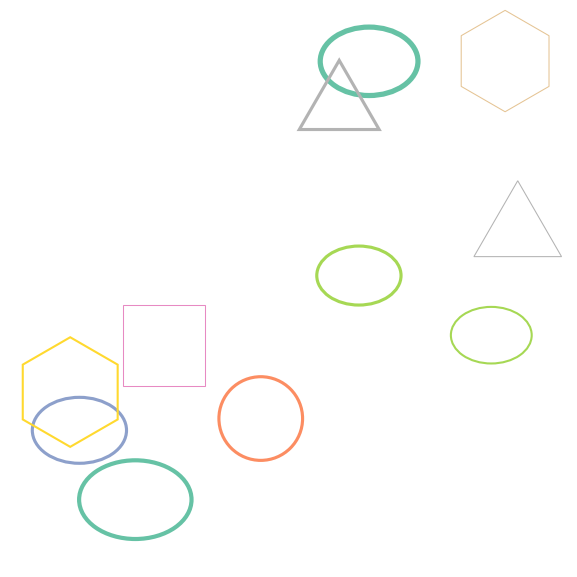[{"shape": "oval", "thickness": 2.5, "radius": 0.42, "center": [0.639, 0.893]}, {"shape": "oval", "thickness": 2, "radius": 0.49, "center": [0.234, 0.134]}, {"shape": "circle", "thickness": 1.5, "radius": 0.36, "center": [0.452, 0.274]}, {"shape": "oval", "thickness": 1.5, "radius": 0.41, "center": [0.138, 0.254]}, {"shape": "square", "thickness": 0.5, "radius": 0.35, "center": [0.284, 0.401]}, {"shape": "oval", "thickness": 1.5, "radius": 0.36, "center": [0.621, 0.522]}, {"shape": "oval", "thickness": 1, "radius": 0.35, "center": [0.851, 0.419]}, {"shape": "hexagon", "thickness": 1, "radius": 0.47, "center": [0.122, 0.32]}, {"shape": "hexagon", "thickness": 0.5, "radius": 0.44, "center": [0.875, 0.893]}, {"shape": "triangle", "thickness": 1.5, "radius": 0.4, "center": [0.587, 0.815]}, {"shape": "triangle", "thickness": 0.5, "radius": 0.44, "center": [0.896, 0.599]}]